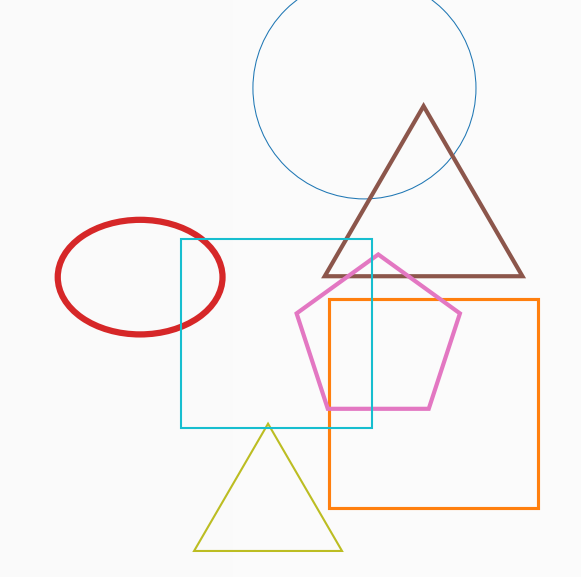[{"shape": "circle", "thickness": 0.5, "radius": 0.96, "center": [0.627, 0.847]}, {"shape": "square", "thickness": 1.5, "radius": 0.9, "center": [0.746, 0.3]}, {"shape": "oval", "thickness": 3, "radius": 0.71, "center": [0.241, 0.519]}, {"shape": "triangle", "thickness": 2, "radius": 0.98, "center": [0.729, 0.619]}, {"shape": "pentagon", "thickness": 2, "radius": 0.74, "center": [0.651, 0.411]}, {"shape": "triangle", "thickness": 1, "radius": 0.73, "center": [0.461, 0.119]}, {"shape": "square", "thickness": 1, "radius": 0.82, "center": [0.476, 0.422]}]